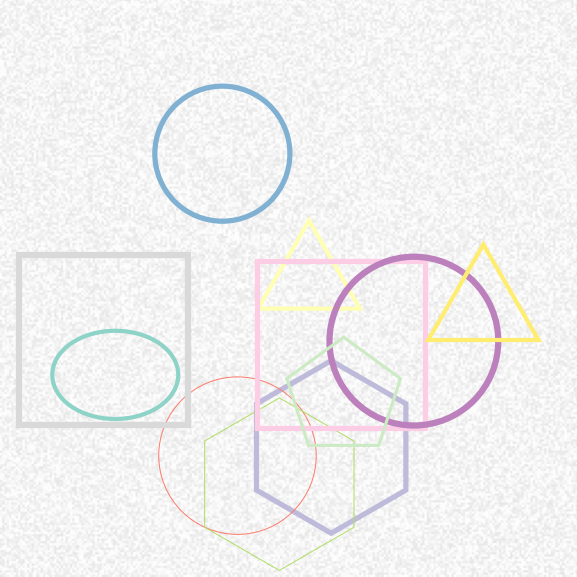[{"shape": "oval", "thickness": 2, "radius": 0.55, "center": [0.2, 0.35]}, {"shape": "triangle", "thickness": 2, "radius": 0.51, "center": [0.535, 0.516]}, {"shape": "hexagon", "thickness": 2.5, "radius": 0.75, "center": [0.573, 0.225]}, {"shape": "circle", "thickness": 0.5, "radius": 0.68, "center": [0.411, 0.21]}, {"shape": "circle", "thickness": 2.5, "radius": 0.58, "center": [0.385, 0.733]}, {"shape": "hexagon", "thickness": 0.5, "radius": 0.75, "center": [0.484, 0.161]}, {"shape": "square", "thickness": 2.5, "radius": 0.72, "center": [0.59, 0.402]}, {"shape": "square", "thickness": 3, "radius": 0.73, "center": [0.18, 0.41]}, {"shape": "circle", "thickness": 3, "radius": 0.73, "center": [0.717, 0.408]}, {"shape": "pentagon", "thickness": 1.5, "radius": 0.52, "center": [0.595, 0.312]}, {"shape": "triangle", "thickness": 2, "radius": 0.55, "center": [0.837, 0.465]}]